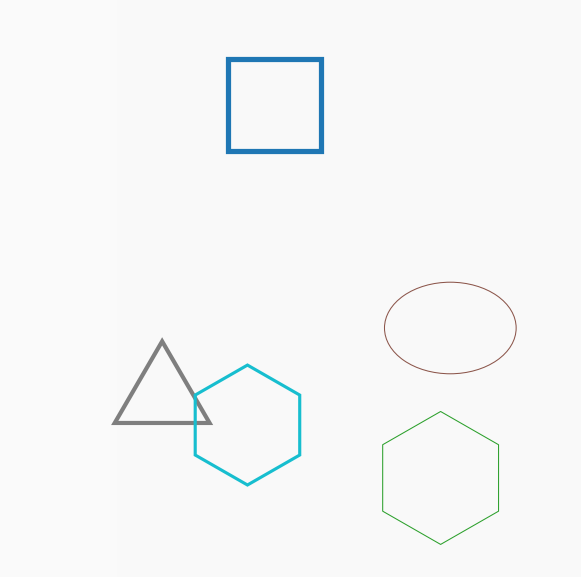[{"shape": "square", "thickness": 2.5, "radius": 0.4, "center": [0.472, 0.817]}, {"shape": "hexagon", "thickness": 0.5, "radius": 0.58, "center": [0.758, 0.172]}, {"shape": "oval", "thickness": 0.5, "radius": 0.57, "center": [0.775, 0.431]}, {"shape": "triangle", "thickness": 2, "radius": 0.47, "center": [0.279, 0.314]}, {"shape": "hexagon", "thickness": 1.5, "radius": 0.52, "center": [0.426, 0.263]}]